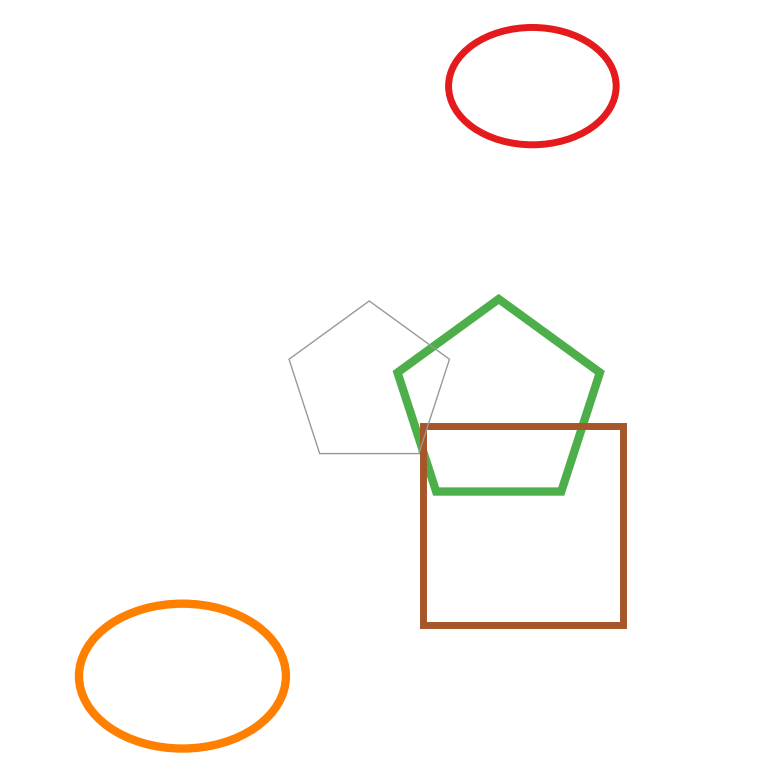[{"shape": "oval", "thickness": 2.5, "radius": 0.54, "center": [0.691, 0.888]}, {"shape": "pentagon", "thickness": 3, "radius": 0.69, "center": [0.648, 0.473]}, {"shape": "oval", "thickness": 3, "radius": 0.67, "center": [0.237, 0.122]}, {"shape": "square", "thickness": 2.5, "radius": 0.65, "center": [0.679, 0.317]}, {"shape": "pentagon", "thickness": 0.5, "radius": 0.55, "center": [0.48, 0.5]}]